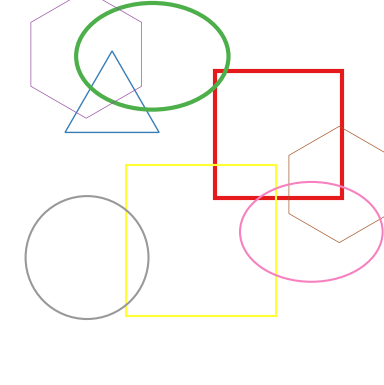[{"shape": "square", "thickness": 3, "radius": 0.82, "center": [0.723, 0.651]}, {"shape": "triangle", "thickness": 1, "radius": 0.71, "center": [0.291, 0.727]}, {"shape": "oval", "thickness": 3, "radius": 0.99, "center": [0.396, 0.854]}, {"shape": "hexagon", "thickness": 0.5, "radius": 0.83, "center": [0.224, 0.859]}, {"shape": "square", "thickness": 1.5, "radius": 0.98, "center": [0.523, 0.375]}, {"shape": "hexagon", "thickness": 0.5, "radius": 0.76, "center": [0.881, 0.521]}, {"shape": "oval", "thickness": 1.5, "radius": 0.93, "center": [0.809, 0.398]}, {"shape": "circle", "thickness": 1.5, "radius": 0.8, "center": [0.226, 0.331]}]